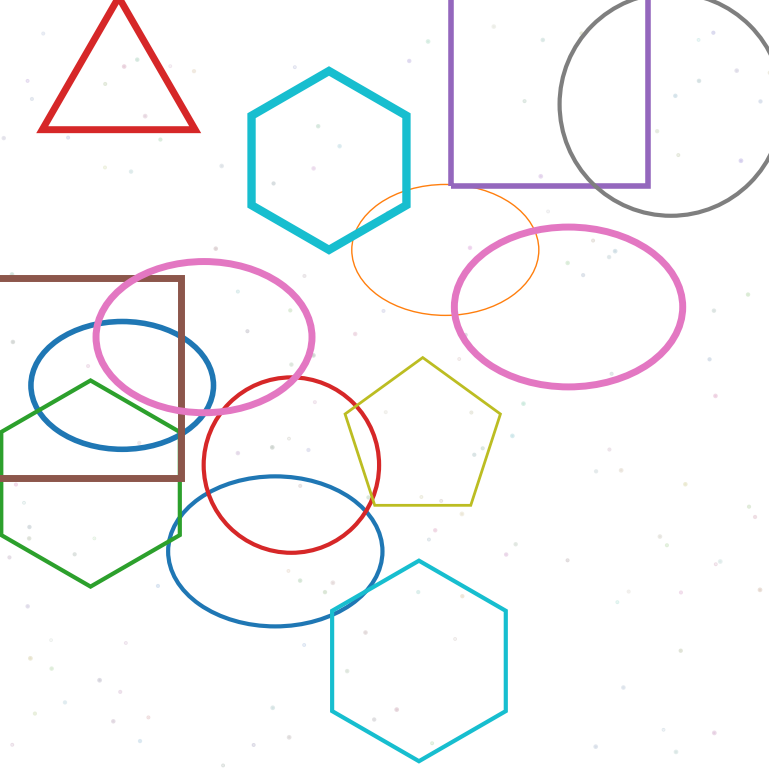[{"shape": "oval", "thickness": 1.5, "radius": 0.7, "center": [0.358, 0.284]}, {"shape": "oval", "thickness": 2, "radius": 0.59, "center": [0.159, 0.499]}, {"shape": "oval", "thickness": 0.5, "radius": 0.61, "center": [0.578, 0.675]}, {"shape": "hexagon", "thickness": 1.5, "radius": 0.67, "center": [0.118, 0.372]}, {"shape": "circle", "thickness": 1.5, "radius": 0.57, "center": [0.378, 0.396]}, {"shape": "triangle", "thickness": 2.5, "radius": 0.57, "center": [0.154, 0.889]}, {"shape": "square", "thickness": 2, "radius": 0.64, "center": [0.714, 0.887]}, {"shape": "square", "thickness": 2.5, "radius": 0.65, "center": [0.106, 0.509]}, {"shape": "oval", "thickness": 2.5, "radius": 0.7, "center": [0.265, 0.562]}, {"shape": "oval", "thickness": 2.5, "radius": 0.74, "center": [0.738, 0.601]}, {"shape": "circle", "thickness": 1.5, "radius": 0.72, "center": [0.871, 0.865]}, {"shape": "pentagon", "thickness": 1, "radius": 0.53, "center": [0.549, 0.43]}, {"shape": "hexagon", "thickness": 1.5, "radius": 0.65, "center": [0.544, 0.142]}, {"shape": "hexagon", "thickness": 3, "radius": 0.58, "center": [0.427, 0.792]}]